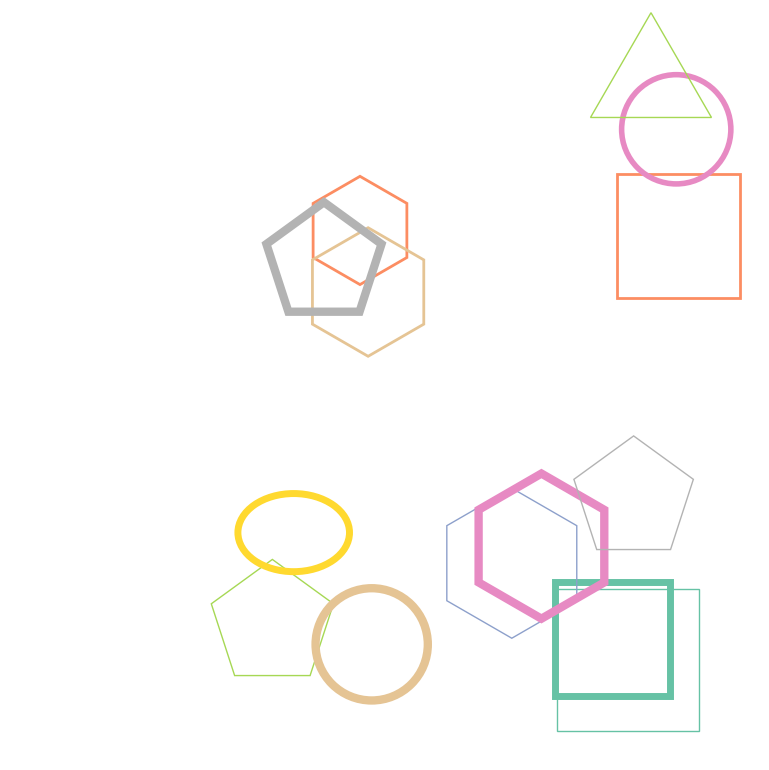[{"shape": "square", "thickness": 0.5, "radius": 0.46, "center": [0.816, 0.143]}, {"shape": "square", "thickness": 2.5, "radius": 0.37, "center": [0.795, 0.17]}, {"shape": "square", "thickness": 1, "radius": 0.4, "center": [0.881, 0.694]}, {"shape": "hexagon", "thickness": 1, "radius": 0.35, "center": [0.468, 0.701]}, {"shape": "hexagon", "thickness": 0.5, "radius": 0.49, "center": [0.665, 0.269]}, {"shape": "circle", "thickness": 2, "radius": 0.35, "center": [0.878, 0.832]}, {"shape": "hexagon", "thickness": 3, "radius": 0.47, "center": [0.703, 0.291]}, {"shape": "pentagon", "thickness": 0.5, "radius": 0.42, "center": [0.354, 0.19]}, {"shape": "triangle", "thickness": 0.5, "radius": 0.45, "center": [0.845, 0.893]}, {"shape": "oval", "thickness": 2.5, "radius": 0.36, "center": [0.381, 0.308]}, {"shape": "circle", "thickness": 3, "radius": 0.36, "center": [0.483, 0.163]}, {"shape": "hexagon", "thickness": 1, "radius": 0.42, "center": [0.478, 0.621]}, {"shape": "pentagon", "thickness": 0.5, "radius": 0.41, "center": [0.823, 0.352]}, {"shape": "pentagon", "thickness": 3, "radius": 0.39, "center": [0.421, 0.659]}]